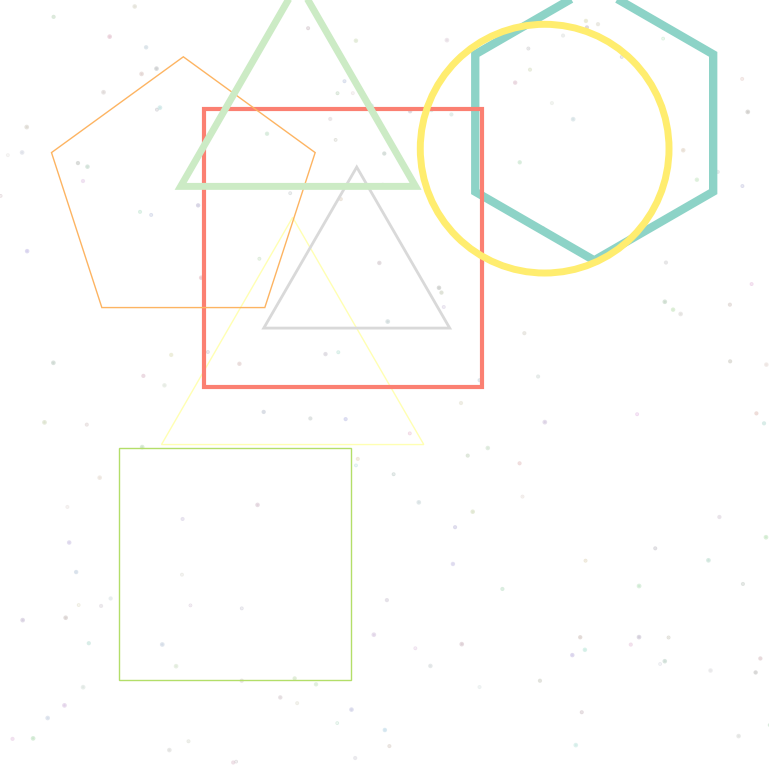[{"shape": "hexagon", "thickness": 3, "radius": 0.89, "center": [0.772, 0.84]}, {"shape": "triangle", "thickness": 0.5, "radius": 0.98, "center": [0.38, 0.521]}, {"shape": "square", "thickness": 1.5, "radius": 0.9, "center": [0.446, 0.677]}, {"shape": "pentagon", "thickness": 0.5, "radius": 0.9, "center": [0.238, 0.746]}, {"shape": "square", "thickness": 0.5, "radius": 0.75, "center": [0.305, 0.268]}, {"shape": "triangle", "thickness": 1, "radius": 0.7, "center": [0.463, 0.644]}, {"shape": "triangle", "thickness": 2.5, "radius": 0.88, "center": [0.387, 0.846]}, {"shape": "circle", "thickness": 2.5, "radius": 0.81, "center": [0.707, 0.807]}]